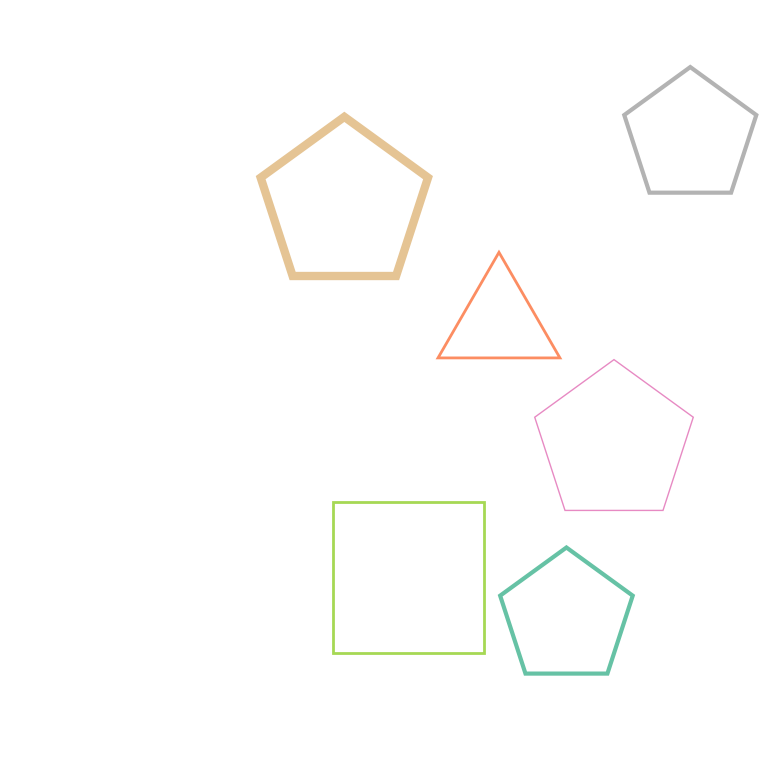[{"shape": "pentagon", "thickness": 1.5, "radius": 0.45, "center": [0.736, 0.198]}, {"shape": "triangle", "thickness": 1, "radius": 0.46, "center": [0.648, 0.581]}, {"shape": "pentagon", "thickness": 0.5, "radius": 0.54, "center": [0.797, 0.425]}, {"shape": "square", "thickness": 1, "radius": 0.49, "center": [0.531, 0.25]}, {"shape": "pentagon", "thickness": 3, "radius": 0.57, "center": [0.447, 0.734]}, {"shape": "pentagon", "thickness": 1.5, "radius": 0.45, "center": [0.896, 0.823]}]